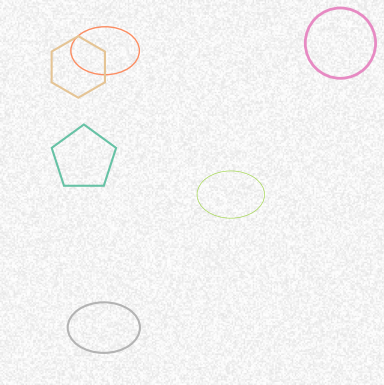[{"shape": "pentagon", "thickness": 1.5, "radius": 0.44, "center": [0.218, 0.589]}, {"shape": "oval", "thickness": 1, "radius": 0.44, "center": [0.273, 0.868]}, {"shape": "circle", "thickness": 2, "radius": 0.46, "center": [0.884, 0.888]}, {"shape": "oval", "thickness": 0.5, "radius": 0.44, "center": [0.6, 0.495]}, {"shape": "hexagon", "thickness": 1.5, "radius": 0.4, "center": [0.203, 0.826]}, {"shape": "oval", "thickness": 1.5, "radius": 0.47, "center": [0.27, 0.149]}]